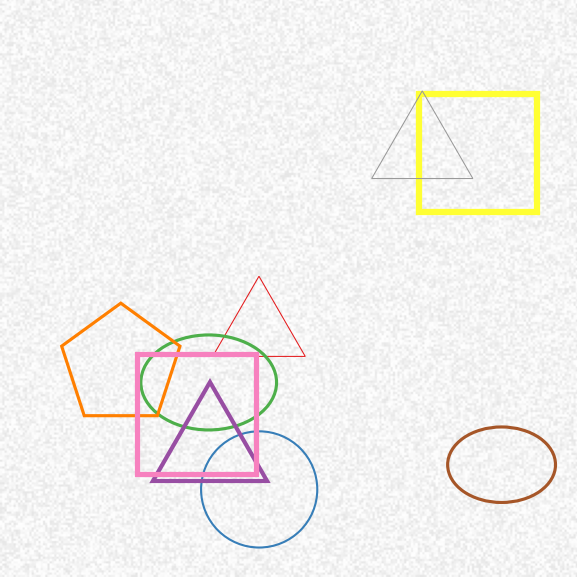[{"shape": "triangle", "thickness": 0.5, "radius": 0.46, "center": [0.448, 0.428]}, {"shape": "circle", "thickness": 1, "radius": 0.5, "center": [0.449, 0.152]}, {"shape": "oval", "thickness": 1.5, "radius": 0.59, "center": [0.361, 0.337]}, {"shape": "triangle", "thickness": 2, "radius": 0.57, "center": [0.364, 0.223]}, {"shape": "pentagon", "thickness": 1.5, "radius": 0.54, "center": [0.209, 0.366]}, {"shape": "square", "thickness": 3, "radius": 0.51, "center": [0.827, 0.734]}, {"shape": "oval", "thickness": 1.5, "radius": 0.47, "center": [0.869, 0.194]}, {"shape": "square", "thickness": 2.5, "radius": 0.52, "center": [0.34, 0.282]}, {"shape": "triangle", "thickness": 0.5, "radius": 0.51, "center": [0.731, 0.741]}]